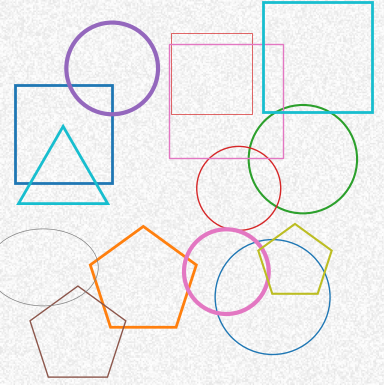[{"shape": "square", "thickness": 2, "radius": 0.63, "center": [0.164, 0.652]}, {"shape": "circle", "thickness": 1, "radius": 0.75, "center": [0.708, 0.228]}, {"shape": "pentagon", "thickness": 2, "radius": 0.72, "center": [0.372, 0.267]}, {"shape": "circle", "thickness": 1.5, "radius": 0.7, "center": [0.787, 0.587]}, {"shape": "square", "thickness": 0.5, "radius": 0.53, "center": [0.549, 0.81]}, {"shape": "circle", "thickness": 1, "radius": 0.55, "center": [0.62, 0.511]}, {"shape": "circle", "thickness": 3, "radius": 0.6, "center": [0.291, 0.822]}, {"shape": "pentagon", "thickness": 1, "radius": 0.65, "center": [0.202, 0.126]}, {"shape": "square", "thickness": 1, "radius": 0.74, "center": [0.587, 0.737]}, {"shape": "circle", "thickness": 3, "radius": 0.55, "center": [0.588, 0.294]}, {"shape": "oval", "thickness": 0.5, "radius": 0.71, "center": [0.112, 0.305]}, {"shape": "pentagon", "thickness": 1.5, "radius": 0.5, "center": [0.766, 0.318]}, {"shape": "square", "thickness": 2, "radius": 0.71, "center": [0.825, 0.852]}, {"shape": "triangle", "thickness": 2, "radius": 0.67, "center": [0.164, 0.538]}]